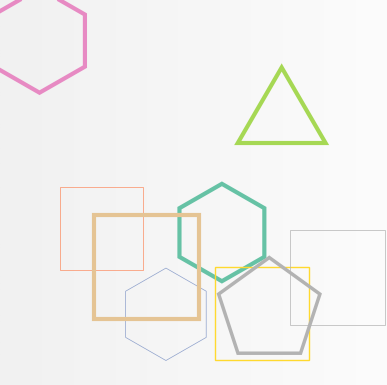[{"shape": "hexagon", "thickness": 3, "radius": 0.63, "center": [0.573, 0.396]}, {"shape": "square", "thickness": 0.5, "radius": 0.54, "center": [0.263, 0.407]}, {"shape": "hexagon", "thickness": 0.5, "radius": 0.6, "center": [0.428, 0.184]}, {"shape": "hexagon", "thickness": 3, "radius": 0.68, "center": [0.102, 0.895]}, {"shape": "triangle", "thickness": 3, "radius": 0.65, "center": [0.727, 0.694]}, {"shape": "square", "thickness": 1, "radius": 0.6, "center": [0.676, 0.187]}, {"shape": "square", "thickness": 3, "radius": 0.68, "center": [0.378, 0.307]}, {"shape": "square", "thickness": 0.5, "radius": 0.61, "center": [0.871, 0.28]}, {"shape": "pentagon", "thickness": 2.5, "radius": 0.69, "center": [0.695, 0.194]}]